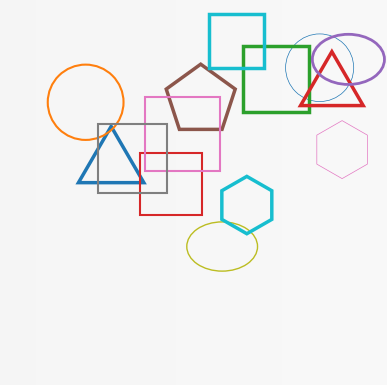[{"shape": "circle", "thickness": 0.5, "radius": 0.44, "center": [0.825, 0.824]}, {"shape": "triangle", "thickness": 2.5, "radius": 0.49, "center": [0.287, 0.574]}, {"shape": "circle", "thickness": 1.5, "radius": 0.49, "center": [0.221, 0.734]}, {"shape": "square", "thickness": 2.5, "radius": 0.42, "center": [0.711, 0.795]}, {"shape": "triangle", "thickness": 2.5, "radius": 0.47, "center": [0.856, 0.772]}, {"shape": "square", "thickness": 1.5, "radius": 0.41, "center": [0.441, 0.522]}, {"shape": "oval", "thickness": 2, "radius": 0.47, "center": [0.899, 0.846]}, {"shape": "pentagon", "thickness": 2.5, "radius": 0.47, "center": [0.518, 0.74]}, {"shape": "square", "thickness": 1.5, "radius": 0.48, "center": [0.471, 0.652]}, {"shape": "hexagon", "thickness": 0.5, "radius": 0.38, "center": [0.883, 0.611]}, {"shape": "square", "thickness": 1.5, "radius": 0.45, "center": [0.342, 0.588]}, {"shape": "oval", "thickness": 1, "radius": 0.46, "center": [0.573, 0.36]}, {"shape": "square", "thickness": 2.5, "radius": 0.35, "center": [0.61, 0.894]}, {"shape": "hexagon", "thickness": 2.5, "radius": 0.37, "center": [0.637, 0.467]}]